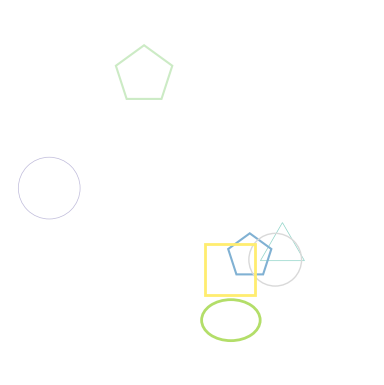[{"shape": "triangle", "thickness": 0.5, "radius": 0.33, "center": [0.734, 0.356]}, {"shape": "circle", "thickness": 0.5, "radius": 0.4, "center": [0.128, 0.511]}, {"shape": "pentagon", "thickness": 1.5, "radius": 0.29, "center": [0.649, 0.335]}, {"shape": "oval", "thickness": 2, "radius": 0.38, "center": [0.6, 0.168]}, {"shape": "circle", "thickness": 1, "radius": 0.34, "center": [0.715, 0.325]}, {"shape": "pentagon", "thickness": 1.5, "radius": 0.39, "center": [0.374, 0.805]}, {"shape": "square", "thickness": 2, "radius": 0.33, "center": [0.598, 0.3]}]